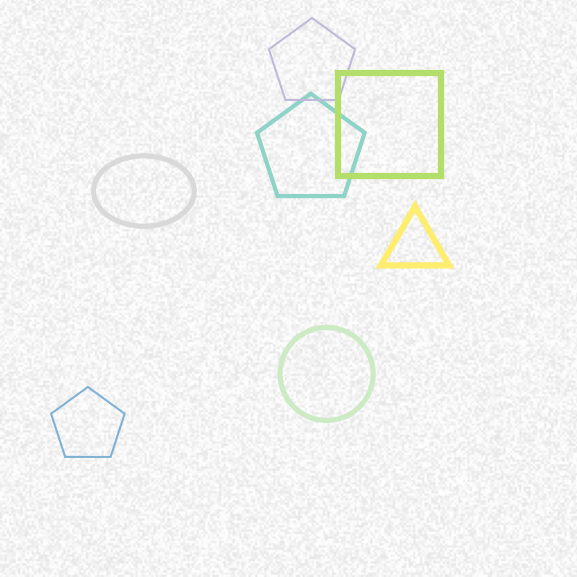[{"shape": "pentagon", "thickness": 2, "radius": 0.49, "center": [0.538, 0.739]}, {"shape": "pentagon", "thickness": 1, "radius": 0.39, "center": [0.54, 0.89]}, {"shape": "pentagon", "thickness": 1, "radius": 0.33, "center": [0.152, 0.262]}, {"shape": "square", "thickness": 3, "radius": 0.45, "center": [0.675, 0.784]}, {"shape": "oval", "thickness": 2.5, "radius": 0.44, "center": [0.249, 0.668]}, {"shape": "circle", "thickness": 2.5, "radius": 0.4, "center": [0.566, 0.352]}, {"shape": "triangle", "thickness": 3, "radius": 0.34, "center": [0.719, 0.574]}]